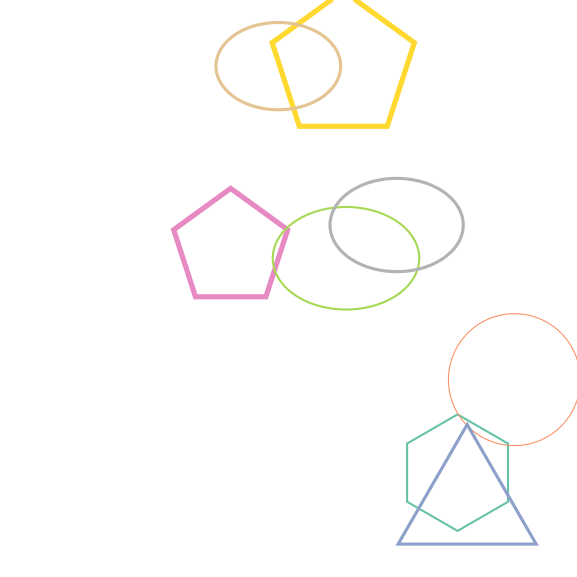[{"shape": "hexagon", "thickness": 1, "radius": 0.5, "center": [0.792, 0.181]}, {"shape": "circle", "thickness": 0.5, "radius": 0.57, "center": [0.891, 0.342]}, {"shape": "triangle", "thickness": 1.5, "radius": 0.69, "center": [0.809, 0.126]}, {"shape": "pentagon", "thickness": 2.5, "radius": 0.52, "center": [0.399, 0.569]}, {"shape": "oval", "thickness": 1, "radius": 0.63, "center": [0.599, 0.552]}, {"shape": "pentagon", "thickness": 2.5, "radius": 0.65, "center": [0.594, 0.885]}, {"shape": "oval", "thickness": 1.5, "radius": 0.54, "center": [0.482, 0.885]}, {"shape": "oval", "thickness": 1.5, "radius": 0.58, "center": [0.687, 0.61]}]